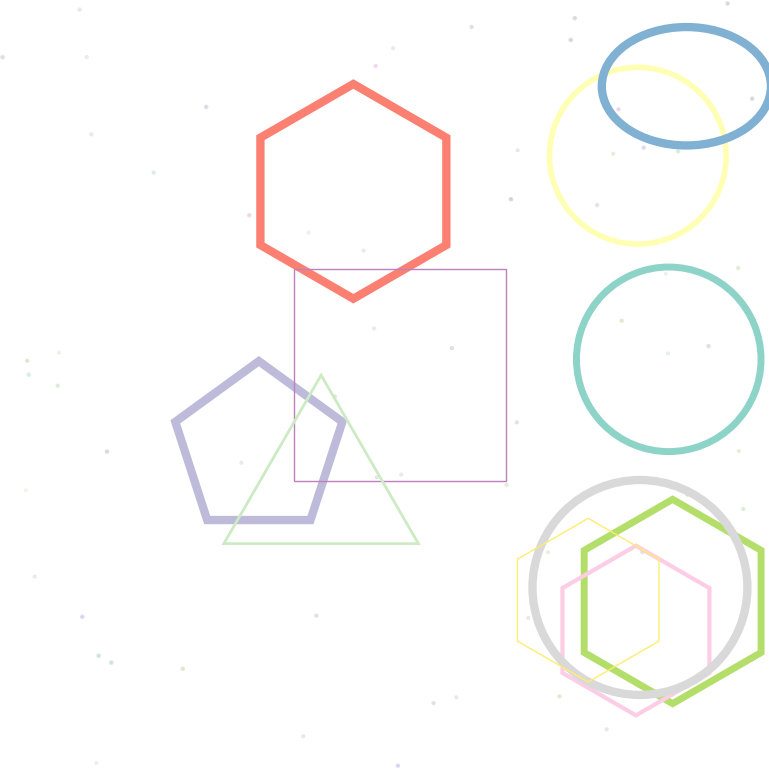[{"shape": "circle", "thickness": 2.5, "radius": 0.6, "center": [0.868, 0.533]}, {"shape": "circle", "thickness": 2, "radius": 0.57, "center": [0.828, 0.798]}, {"shape": "pentagon", "thickness": 3, "radius": 0.57, "center": [0.336, 0.417]}, {"shape": "hexagon", "thickness": 3, "radius": 0.7, "center": [0.459, 0.751]}, {"shape": "oval", "thickness": 3, "radius": 0.55, "center": [0.891, 0.888]}, {"shape": "hexagon", "thickness": 2.5, "radius": 0.66, "center": [0.874, 0.219]}, {"shape": "hexagon", "thickness": 1.5, "radius": 0.55, "center": [0.826, 0.181]}, {"shape": "circle", "thickness": 3, "radius": 0.7, "center": [0.831, 0.237]}, {"shape": "square", "thickness": 0.5, "radius": 0.69, "center": [0.52, 0.513]}, {"shape": "triangle", "thickness": 1, "radius": 0.73, "center": [0.417, 0.367]}, {"shape": "hexagon", "thickness": 0.5, "radius": 0.53, "center": [0.764, 0.221]}]